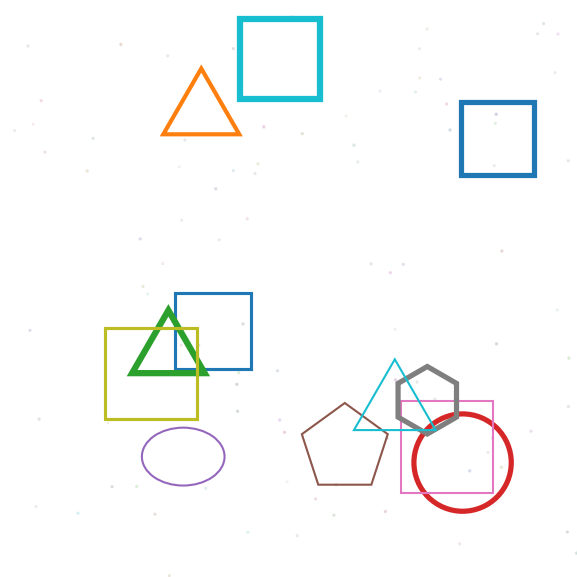[{"shape": "square", "thickness": 1.5, "radius": 0.33, "center": [0.369, 0.427]}, {"shape": "square", "thickness": 2.5, "radius": 0.32, "center": [0.862, 0.759]}, {"shape": "triangle", "thickness": 2, "radius": 0.38, "center": [0.349, 0.805]}, {"shape": "triangle", "thickness": 3, "radius": 0.36, "center": [0.292, 0.389]}, {"shape": "circle", "thickness": 2.5, "radius": 0.42, "center": [0.801, 0.198]}, {"shape": "oval", "thickness": 1, "radius": 0.36, "center": [0.317, 0.208]}, {"shape": "pentagon", "thickness": 1, "radius": 0.39, "center": [0.597, 0.223]}, {"shape": "square", "thickness": 1, "radius": 0.4, "center": [0.774, 0.225]}, {"shape": "hexagon", "thickness": 2.5, "radius": 0.29, "center": [0.74, 0.306]}, {"shape": "square", "thickness": 1.5, "radius": 0.39, "center": [0.262, 0.353]}, {"shape": "triangle", "thickness": 1, "radius": 0.41, "center": [0.684, 0.295]}, {"shape": "square", "thickness": 3, "radius": 0.35, "center": [0.484, 0.898]}]